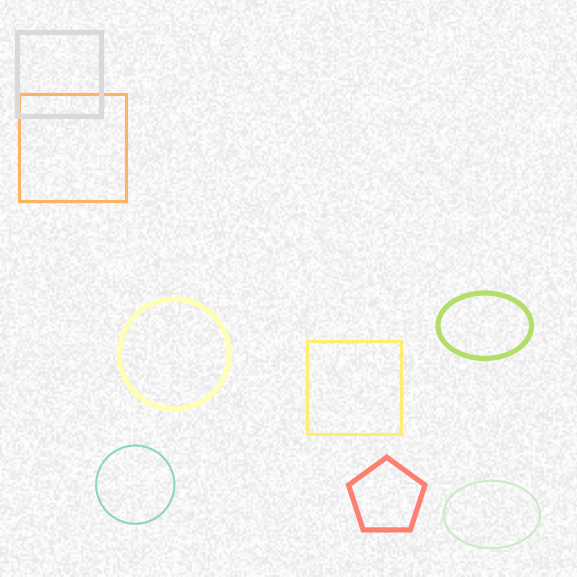[{"shape": "circle", "thickness": 1, "radius": 0.34, "center": [0.234, 0.16]}, {"shape": "circle", "thickness": 2.5, "radius": 0.48, "center": [0.302, 0.386]}, {"shape": "pentagon", "thickness": 2.5, "radius": 0.35, "center": [0.67, 0.138]}, {"shape": "square", "thickness": 1.5, "radius": 0.46, "center": [0.125, 0.744]}, {"shape": "oval", "thickness": 2.5, "radius": 0.4, "center": [0.839, 0.435]}, {"shape": "square", "thickness": 2.5, "radius": 0.37, "center": [0.102, 0.871]}, {"shape": "oval", "thickness": 1, "radius": 0.42, "center": [0.852, 0.108]}, {"shape": "square", "thickness": 1.5, "radius": 0.4, "center": [0.613, 0.328]}]